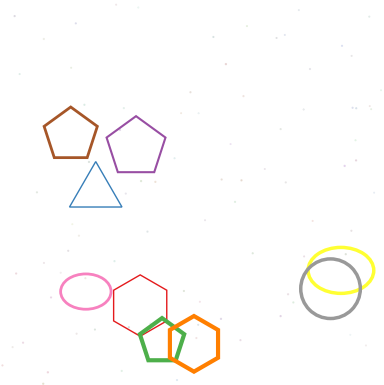[{"shape": "hexagon", "thickness": 1, "radius": 0.4, "center": [0.364, 0.206]}, {"shape": "triangle", "thickness": 1, "radius": 0.39, "center": [0.249, 0.502]}, {"shape": "pentagon", "thickness": 3, "radius": 0.3, "center": [0.421, 0.113]}, {"shape": "pentagon", "thickness": 1.5, "radius": 0.4, "center": [0.353, 0.618]}, {"shape": "hexagon", "thickness": 3, "radius": 0.36, "center": [0.504, 0.107]}, {"shape": "oval", "thickness": 2.5, "radius": 0.43, "center": [0.886, 0.298]}, {"shape": "pentagon", "thickness": 2, "radius": 0.36, "center": [0.184, 0.649]}, {"shape": "oval", "thickness": 2, "radius": 0.33, "center": [0.223, 0.243]}, {"shape": "circle", "thickness": 2.5, "radius": 0.39, "center": [0.859, 0.25]}]